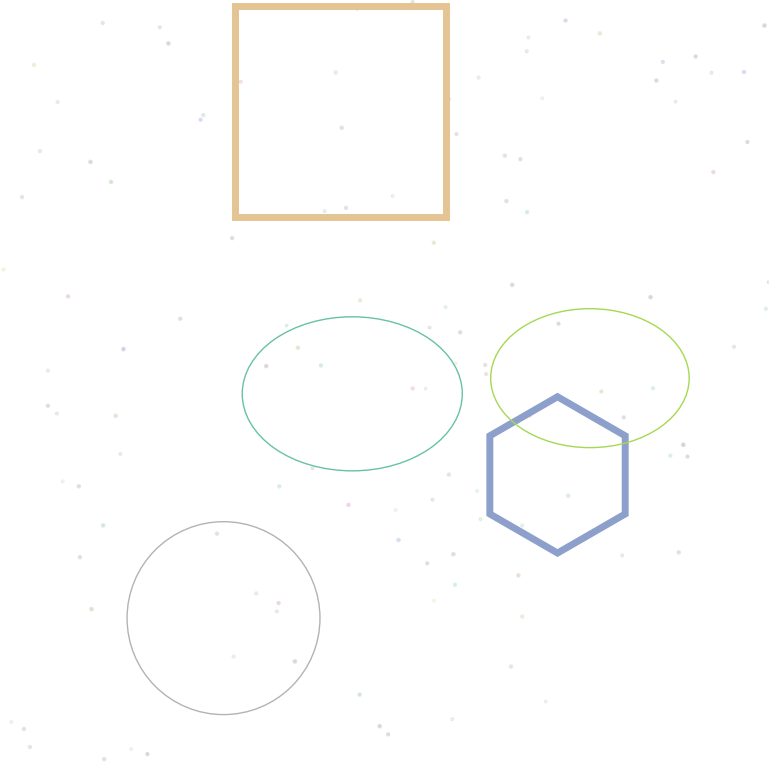[{"shape": "oval", "thickness": 0.5, "radius": 0.71, "center": [0.457, 0.489]}, {"shape": "hexagon", "thickness": 2.5, "radius": 0.51, "center": [0.724, 0.383]}, {"shape": "oval", "thickness": 0.5, "radius": 0.64, "center": [0.766, 0.509]}, {"shape": "square", "thickness": 2.5, "radius": 0.68, "center": [0.442, 0.855]}, {"shape": "circle", "thickness": 0.5, "radius": 0.63, "center": [0.29, 0.197]}]